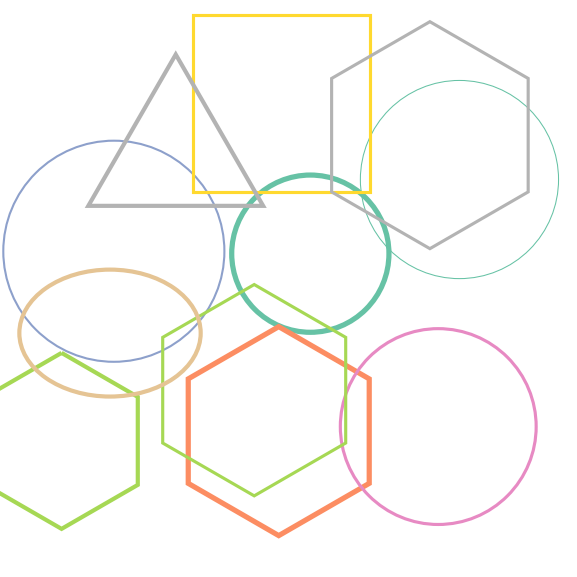[{"shape": "circle", "thickness": 2.5, "radius": 0.68, "center": [0.537, 0.56]}, {"shape": "circle", "thickness": 0.5, "radius": 0.86, "center": [0.796, 0.688]}, {"shape": "hexagon", "thickness": 2.5, "radius": 0.9, "center": [0.483, 0.253]}, {"shape": "circle", "thickness": 1, "radius": 0.96, "center": [0.197, 0.564]}, {"shape": "circle", "thickness": 1.5, "radius": 0.85, "center": [0.759, 0.26]}, {"shape": "hexagon", "thickness": 1.5, "radius": 0.91, "center": [0.44, 0.323]}, {"shape": "hexagon", "thickness": 2, "radius": 0.76, "center": [0.107, 0.236]}, {"shape": "square", "thickness": 1.5, "radius": 0.77, "center": [0.488, 0.82]}, {"shape": "oval", "thickness": 2, "radius": 0.79, "center": [0.191, 0.422]}, {"shape": "triangle", "thickness": 2, "radius": 0.87, "center": [0.304, 0.73]}, {"shape": "hexagon", "thickness": 1.5, "radius": 0.98, "center": [0.744, 0.765]}]